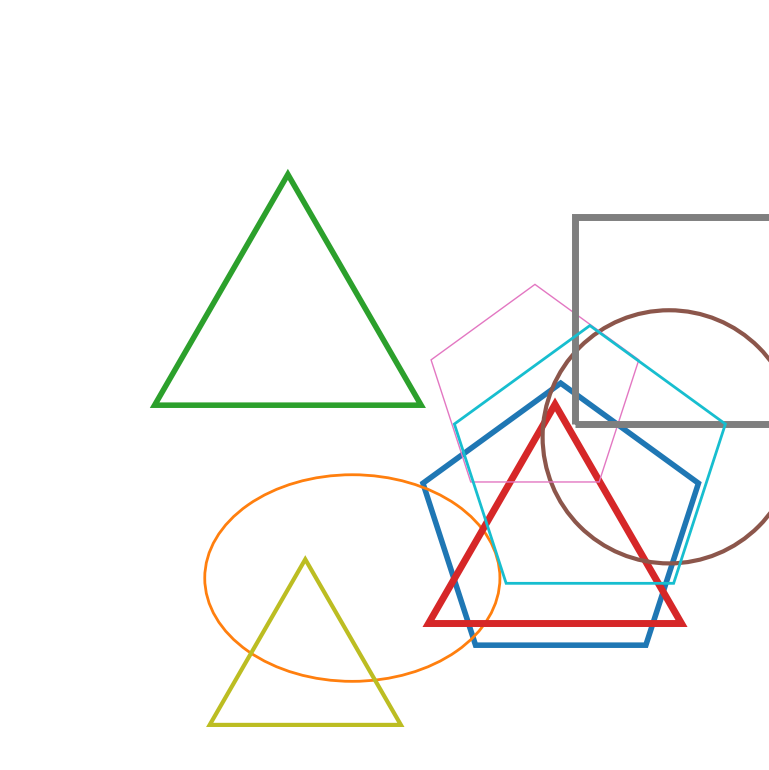[{"shape": "pentagon", "thickness": 2, "radius": 0.94, "center": [0.728, 0.314]}, {"shape": "oval", "thickness": 1, "radius": 0.96, "center": [0.458, 0.249]}, {"shape": "triangle", "thickness": 2, "radius": 1.0, "center": [0.374, 0.574]}, {"shape": "triangle", "thickness": 2.5, "radius": 0.95, "center": [0.721, 0.285]}, {"shape": "circle", "thickness": 1.5, "radius": 0.82, "center": [0.869, 0.433]}, {"shape": "pentagon", "thickness": 0.5, "radius": 0.71, "center": [0.695, 0.489]}, {"shape": "square", "thickness": 2.5, "radius": 0.67, "center": [0.881, 0.584]}, {"shape": "triangle", "thickness": 1.5, "radius": 0.72, "center": [0.396, 0.13]}, {"shape": "pentagon", "thickness": 1, "radius": 0.93, "center": [0.766, 0.392]}]